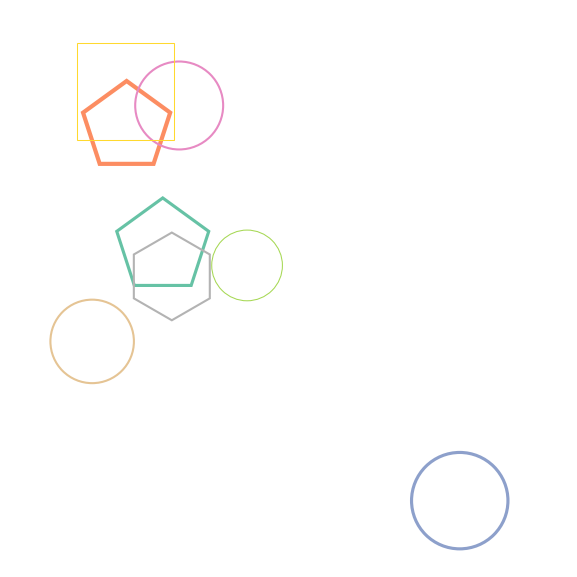[{"shape": "pentagon", "thickness": 1.5, "radius": 0.42, "center": [0.282, 0.573]}, {"shape": "pentagon", "thickness": 2, "radius": 0.4, "center": [0.219, 0.78]}, {"shape": "circle", "thickness": 1.5, "radius": 0.42, "center": [0.796, 0.132]}, {"shape": "circle", "thickness": 1, "radius": 0.38, "center": [0.31, 0.816]}, {"shape": "circle", "thickness": 0.5, "radius": 0.31, "center": [0.428, 0.54]}, {"shape": "square", "thickness": 0.5, "radius": 0.42, "center": [0.218, 0.841]}, {"shape": "circle", "thickness": 1, "radius": 0.36, "center": [0.16, 0.408]}, {"shape": "hexagon", "thickness": 1, "radius": 0.38, "center": [0.298, 0.52]}]